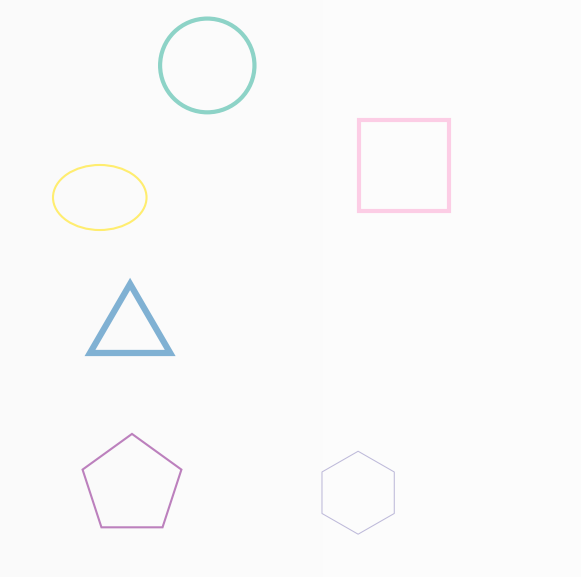[{"shape": "circle", "thickness": 2, "radius": 0.41, "center": [0.357, 0.886]}, {"shape": "hexagon", "thickness": 0.5, "radius": 0.36, "center": [0.616, 0.146]}, {"shape": "triangle", "thickness": 3, "radius": 0.4, "center": [0.224, 0.428]}, {"shape": "square", "thickness": 2, "radius": 0.39, "center": [0.695, 0.713]}, {"shape": "pentagon", "thickness": 1, "radius": 0.45, "center": [0.227, 0.158]}, {"shape": "oval", "thickness": 1, "radius": 0.4, "center": [0.172, 0.657]}]